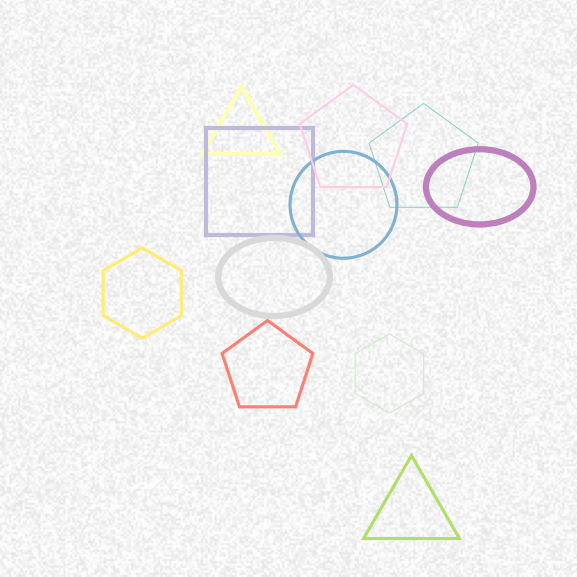[{"shape": "pentagon", "thickness": 0.5, "radius": 0.5, "center": [0.734, 0.721]}, {"shape": "triangle", "thickness": 2, "radius": 0.39, "center": [0.418, 0.771]}, {"shape": "square", "thickness": 2, "radius": 0.46, "center": [0.449, 0.685]}, {"shape": "pentagon", "thickness": 1.5, "radius": 0.41, "center": [0.463, 0.362]}, {"shape": "circle", "thickness": 1.5, "radius": 0.46, "center": [0.595, 0.645]}, {"shape": "triangle", "thickness": 1.5, "radius": 0.48, "center": [0.713, 0.115]}, {"shape": "pentagon", "thickness": 1, "radius": 0.49, "center": [0.612, 0.754]}, {"shape": "oval", "thickness": 3, "radius": 0.48, "center": [0.474, 0.52]}, {"shape": "oval", "thickness": 3, "radius": 0.47, "center": [0.831, 0.676]}, {"shape": "hexagon", "thickness": 0.5, "radius": 0.34, "center": [0.674, 0.352]}, {"shape": "hexagon", "thickness": 1.5, "radius": 0.39, "center": [0.246, 0.492]}]